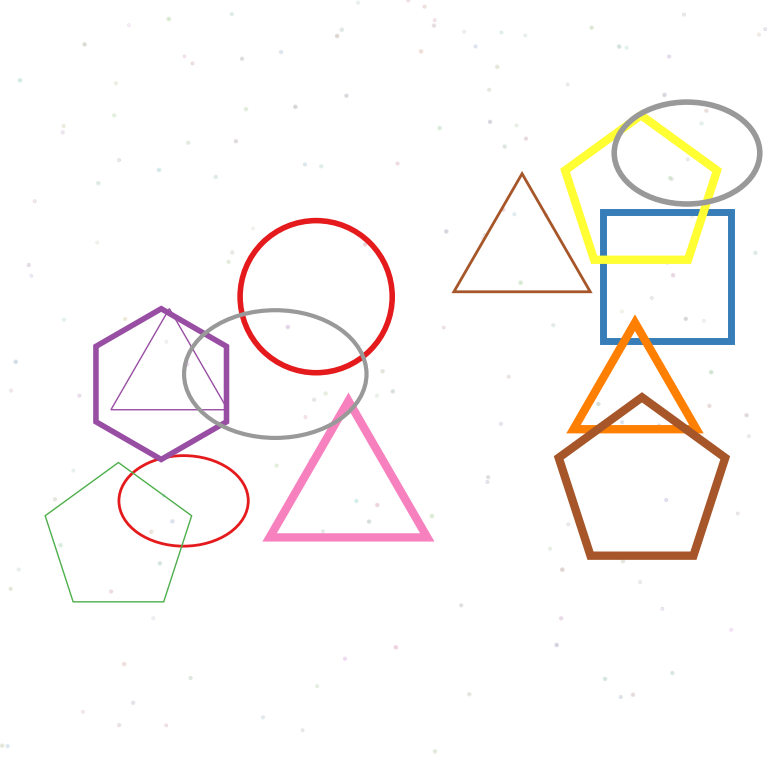[{"shape": "circle", "thickness": 2, "radius": 0.49, "center": [0.411, 0.615]}, {"shape": "oval", "thickness": 1, "radius": 0.42, "center": [0.238, 0.349]}, {"shape": "square", "thickness": 2.5, "radius": 0.42, "center": [0.866, 0.641]}, {"shape": "pentagon", "thickness": 0.5, "radius": 0.5, "center": [0.154, 0.299]}, {"shape": "triangle", "thickness": 0.5, "radius": 0.44, "center": [0.22, 0.512]}, {"shape": "hexagon", "thickness": 2, "radius": 0.49, "center": [0.209, 0.501]}, {"shape": "triangle", "thickness": 3, "radius": 0.46, "center": [0.825, 0.489]}, {"shape": "pentagon", "thickness": 3, "radius": 0.52, "center": [0.833, 0.747]}, {"shape": "triangle", "thickness": 1, "radius": 0.51, "center": [0.678, 0.672]}, {"shape": "pentagon", "thickness": 3, "radius": 0.57, "center": [0.834, 0.37]}, {"shape": "triangle", "thickness": 3, "radius": 0.59, "center": [0.453, 0.361]}, {"shape": "oval", "thickness": 2, "radius": 0.47, "center": [0.892, 0.801]}, {"shape": "oval", "thickness": 1.5, "radius": 0.59, "center": [0.358, 0.514]}]